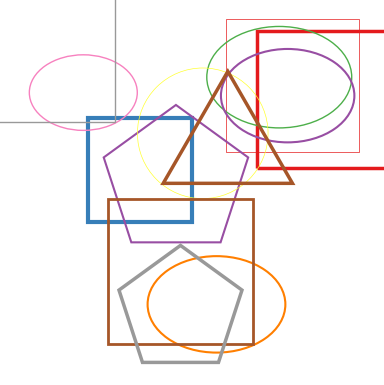[{"shape": "square", "thickness": 2.5, "radius": 0.89, "center": [0.847, 0.741]}, {"shape": "square", "thickness": 0.5, "radius": 0.86, "center": [0.76, 0.778]}, {"shape": "square", "thickness": 3, "radius": 0.67, "center": [0.364, 0.558]}, {"shape": "oval", "thickness": 1, "radius": 0.94, "center": [0.725, 0.8]}, {"shape": "pentagon", "thickness": 1.5, "radius": 0.99, "center": [0.457, 0.53]}, {"shape": "oval", "thickness": 1.5, "radius": 0.87, "center": [0.747, 0.752]}, {"shape": "oval", "thickness": 1.5, "radius": 0.89, "center": [0.562, 0.209]}, {"shape": "circle", "thickness": 0.5, "radius": 0.85, "center": [0.527, 0.654]}, {"shape": "square", "thickness": 2, "radius": 0.94, "center": [0.468, 0.295]}, {"shape": "triangle", "thickness": 2.5, "radius": 0.97, "center": [0.592, 0.621]}, {"shape": "oval", "thickness": 1, "radius": 0.7, "center": [0.216, 0.759]}, {"shape": "square", "thickness": 1, "radius": 0.84, "center": [0.131, 0.851]}, {"shape": "pentagon", "thickness": 2.5, "radius": 0.84, "center": [0.469, 0.195]}]